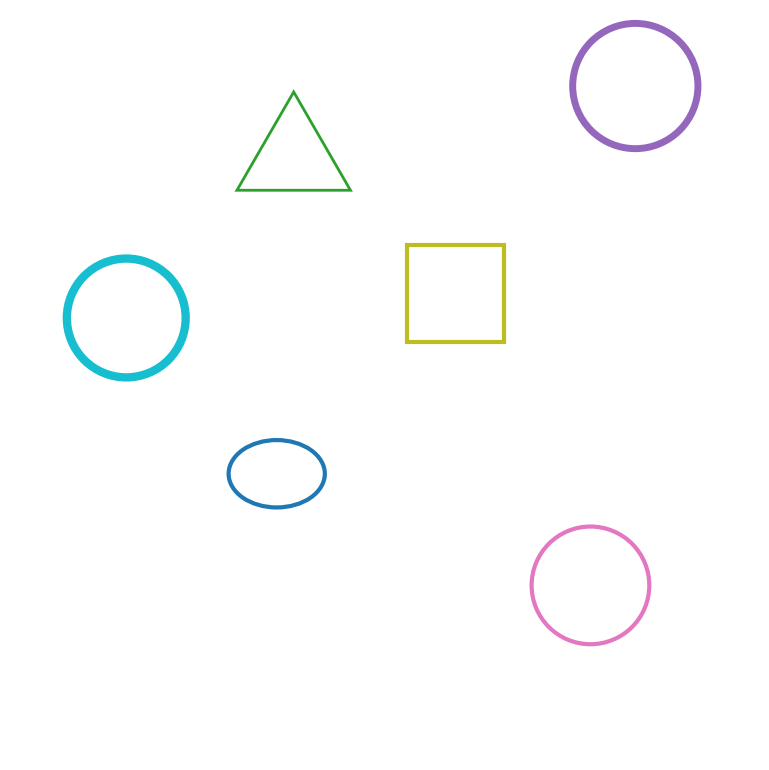[{"shape": "oval", "thickness": 1.5, "radius": 0.31, "center": [0.359, 0.385]}, {"shape": "triangle", "thickness": 1, "radius": 0.43, "center": [0.381, 0.795]}, {"shape": "circle", "thickness": 2.5, "radius": 0.41, "center": [0.825, 0.888]}, {"shape": "circle", "thickness": 1.5, "radius": 0.38, "center": [0.767, 0.24]}, {"shape": "square", "thickness": 1.5, "radius": 0.32, "center": [0.591, 0.619]}, {"shape": "circle", "thickness": 3, "radius": 0.39, "center": [0.164, 0.587]}]